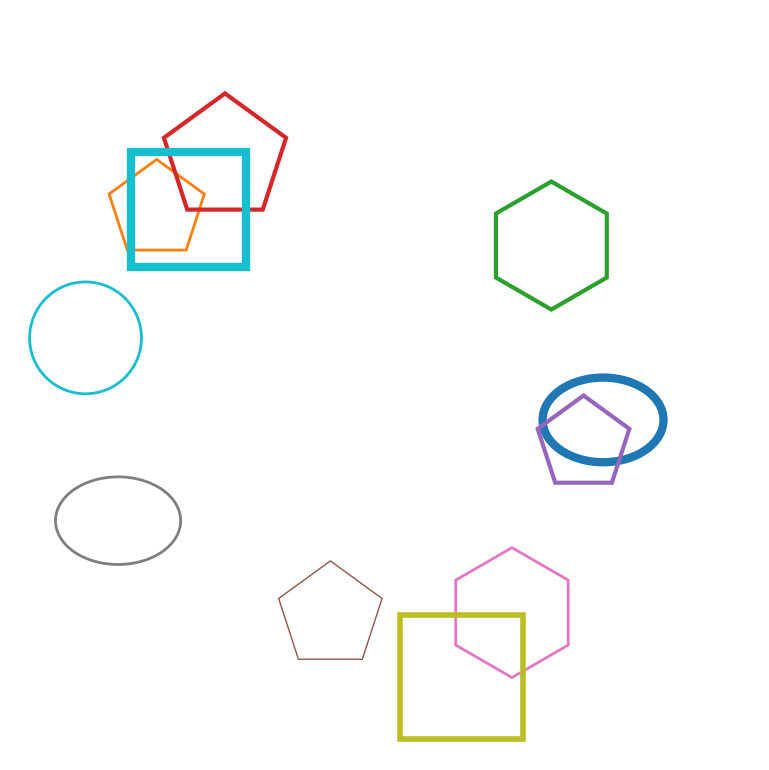[{"shape": "oval", "thickness": 3, "radius": 0.39, "center": [0.783, 0.455]}, {"shape": "pentagon", "thickness": 1, "radius": 0.33, "center": [0.204, 0.728]}, {"shape": "hexagon", "thickness": 1.5, "radius": 0.42, "center": [0.716, 0.681]}, {"shape": "pentagon", "thickness": 1.5, "radius": 0.42, "center": [0.292, 0.795]}, {"shape": "pentagon", "thickness": 1.5, "radius": 0.31, "center": [0.758, 0.424]}, {"shape": "pentagon", "thickness": 0.5, "radius": 0.35, "center": [0.429, 0.201]}, {"shape": "hexagon", "thickness": 1, "radius": 0.42, "center": [0.665, 0.204]}, {"shape": "oval", "thickness": 1, "radius": 0.41, "center": [0.153, 0.324]}, {"shape": "square", "thickness": 2, "radius": 0.4, "center": [0.599, 0.121]}, {"shape": "square", "thickness": 3, "radius": 0.37, "center": [0.245, 0.728]}, {"shape": "circle", "thickness": 1, "radius": 0.36, "center": [0.111, 0.561]}]